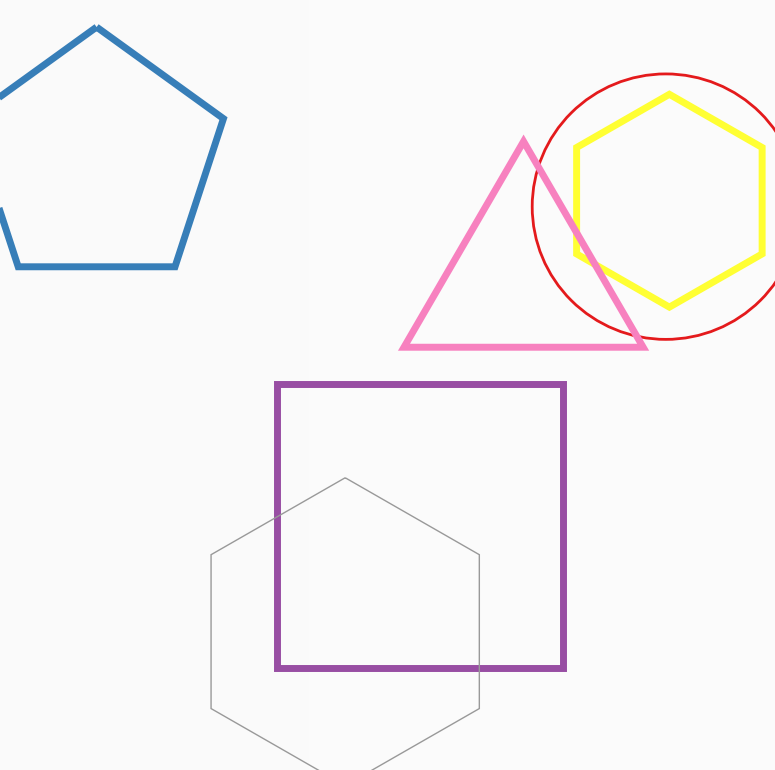[{"shape": "circle", "thickness": 1, "radius": 0.86, "center": [0.859, 0.732]}, {"shape": "pentagon", "thickness": 2.5, "radius": 0.86, "center": [0.125, 0.793]}, {"shape": "square", "thickness": 2.5, "radius": 0.92, "center": [0.542, 0.317]}, {"shape": "hexagon", "thickness": 2.5, "radius": 0.69, "center": [0.864, 0.739]}, {"shape": "triangle", "thickness": 2.5, "radius": 0.89, "center": [0.676, 0.638]}, {"shape": "hexagon", "thickness": 0.5, "radius": 1.0, "center": [0.445, 0.18]}]